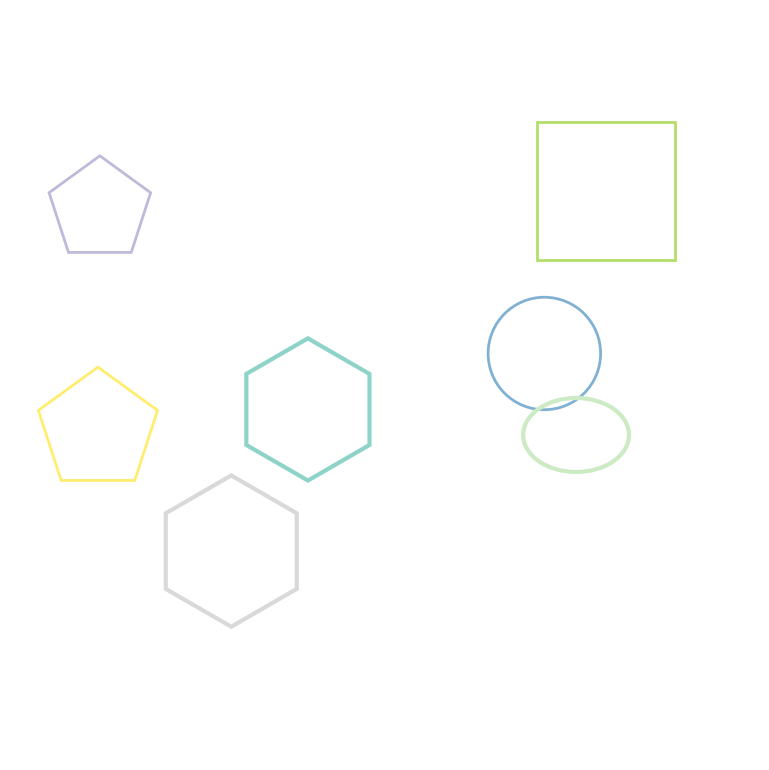[{"shape": "hexagon", "thickness": 1.5, "radius": 0.46, "center": [0.4, 0.468]}, {"shape": "pentagon", "thickness": 1, "radius": 0.35, "center": [0.13, 0.728]}, {"shape": "circle", "thickness": 1, "radius": 0.37, "center": [0.707, 0.541]}, {"shape": "square", "thickness": 1, "radius": 0.45, "center": [0.787, 0.752]}, {"shape": "hexagon", "thickness": 1.5, "radius": 0.49, "center": [0.3, 0.284]}, {"shape": "oval", "thickness": 1.5, "radius": 0.34, "center": [0.748, 0.435]}, {"shape": "pentagon", "thickness": 1, "radius": 0.41, "center": [0.127, 0.442]}]